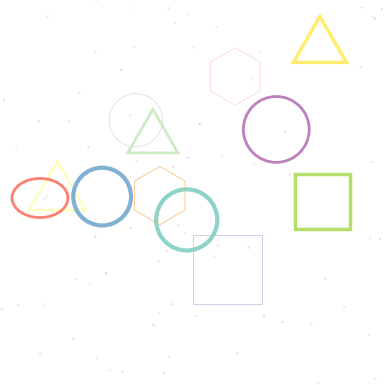[{"shape": "circle", "thickness": 3, "radius": 0.4, "center": [0.485, 0.429]}, {"shape": "triangle", "thickness": 1.5, "radius": 0.42, "center": [0.149, 0.497]}, {"shape": "square", "thickness": 0.5, "radius": 0.45, "center": [0.591, 0.301]}, {"shape": "oval", "thickness": 2, "radius": 0.36, "center": [0.104, 0.486]}, {"shape": "circle", "thickness": 3, "radius": 0.38, "center": [0.265, 0.489]}, {"shape": "hexagon", "thickness": 0.5, "radius": 0.38, "center": [0.415, 0.492]}, {"shape": "square", "thickness": 2.5, "radius": 0.36, "center": [0.838, 0.476]}, {"shape": "hexagon", "thickness": 0.5, "radius": 0.37, "center": [0.611, 0.801]}, {"shape": "circle", "thickness": 0.5, "radius": 0.35, "center": [0.353, 0.688]}, {"shape": "circle", "thickness": 2, "radius": 0.43, "center": [0.718, 0.664]}, {"shape": "triangle", "thickness": 2, "radius": 0.38, "center": [0.397, 0.641]}, {"shape": "triangle", "thickness": 2.5, "radius": 0.4, "center": [0.831, 0.878]}]